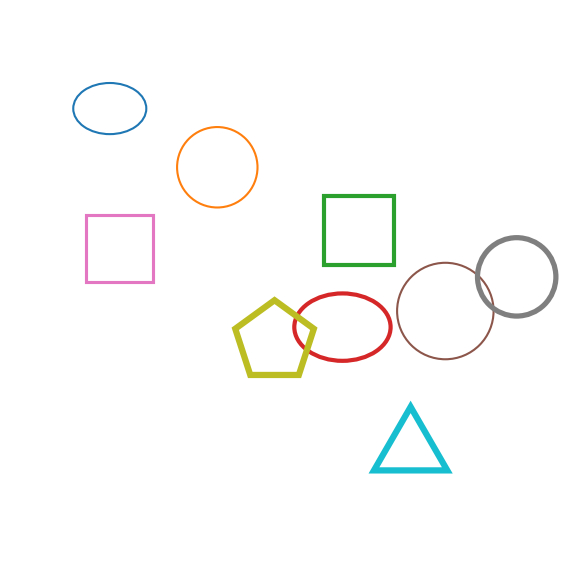[{"shape": "oval", "thickness": 1, "radius": 0.32, "center": [0.19, 0.811]}, {"shape": "circle", "thickness": 1, "radius": 0.35, "center": [0.376, 0.709]}, {"shape": "square", "thickness": 2, "radius": 0.3, "center": [0.622, 0.6]}, {"shape": "oval", "thickness": 2, "radius": 0.42, "center": [0.593, 0.433]}, {"shape": "circle", "thickness": 1, "radius": 0.42, "center": [0.771, 0.461]}, {"shape": "square", "thickness": 1.5, "radius": 0.29, "center": [0.207, 0.569]}, {"shape": "circle", "thickness": 2.5, "radius": 0.34, "center": [0.895, 0.52]}, {"shape": "pentagon", "thickness": 3, "radius": 0.36, "center": [0.475, 0.408]}, {"shape": "triangle", "thickness": 3, "radius": 0.37, "center": [0.711, 0.221]}]